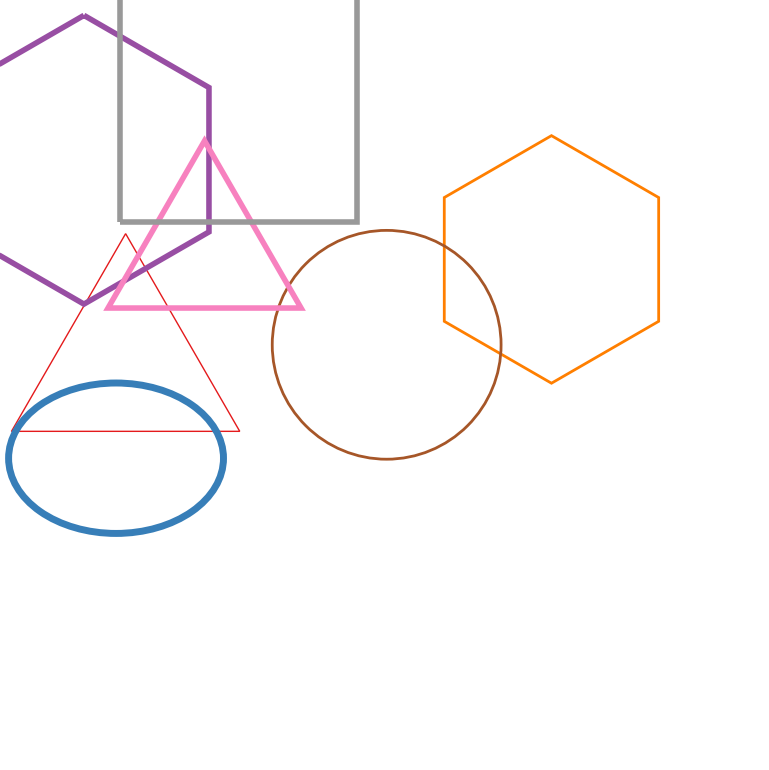[{"shape": "triangle", "thickness": 0.5, "radius": 0.86, "center": [0.163, 0.525]}, {"shape": "oval", "thickness": 2.5, "radius": 0.7, "center": [0.151, 0.405]}, {"shape": "hexagon", "thickness": 2, "radius": 0.94, "center": [0.109, 0.793]}, {"shape": "hexagon", "thickness": 1, "radius": 0.8, "center": [0.716, 0.663]}, {"shape": "circle", "thickness": 1, "radius": 0.74, "center": [0.502, 0.552]}, {"shape": "triangle", "thickness": 2, "radius": 0.72, "center": [0.266, 0.672]}, {"shape": "square", "thickness": 2, "radius": 0.77, "center": [0.309, 0.865]}]